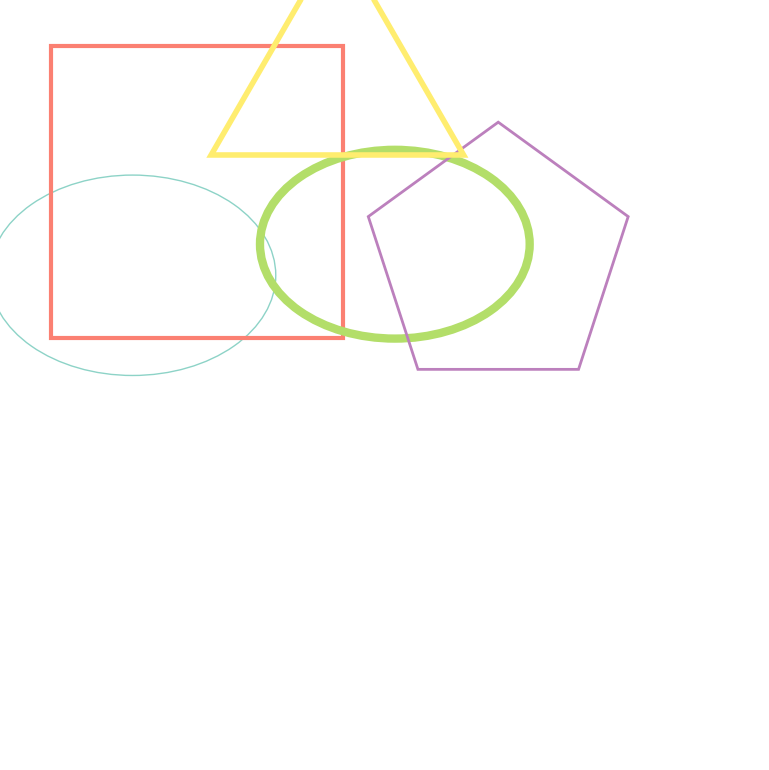[{"shape": "oval", "thickness": 0.5, "radius": 0.93, "center": [0.172, 0.642]}, {"shape": "square", "thickness": 1.5, "radius": 0.95, "center": [0.256, 0.751]}, {"shape": "oval", "thickness": 3, "radius": 0.88, "center": [0.513, 0.683]}, {"shape": "pentagon", "thickness": 1, "radius": 0.89, "center": [0.647, 0.664]}, {"shape": "triangle", "thickness": 2, "radius": 0.95, "center": [0.438, 0.893]}]